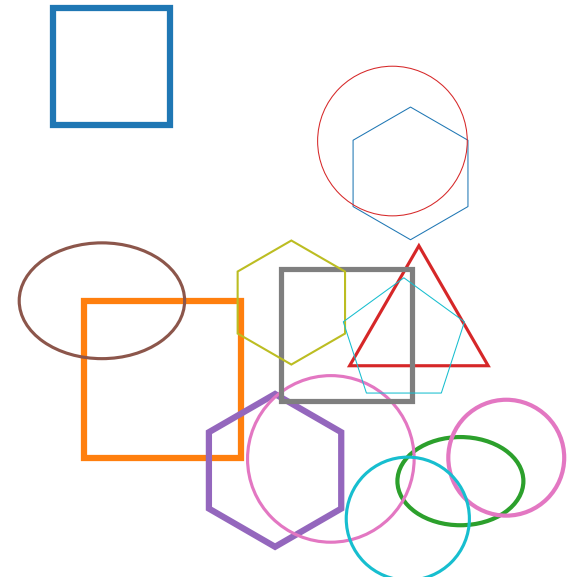[{"shape": "square", "thickness": 3, "radius": 0.51, "center": [0.193, 0.884]}, {"shape": "hexagon", "thickness": 0.5, "radius": 0.57, "center": [0.711, 0.699]}, {"shape": "square", "thickness": 3, "radius": 0.68, "center": [0.281, 0.342]}, {"shape": "oval", "thickness": 2, "radius": 0.55, "center": [0.797, 0.166]}, {"shape": "circle", "thickness": 0.5, "radius": 0.65, "center": [0.68, 0.755]}, {"shape": "triangle", "thickness": 1.5, "radius": 0.69, "center": [0.725, 0.435]}, {"shape": "hexagon", "thickness": 3, "radius": 0.66, "center": [0.476, 0.185]}, {"shape": "oval", "thickness": 1.5, "radius": 0.72, "center": [0.176, 0.478]}, {"shape": "circle", "thickness": 1.5, "radius": 0.72, "center": [0.573, 0.204]}, {"shape": "circle", "thickness": 2, "radius": 0.5, "center": [0.877, 0.207]}, {"shape": "square", "thickness": 2.5, "radius": 0.57, "center": [0.6, 0.419]}, {"shape": "hexagon", "thickness": 1, "radius": 0.54, "center": [0.504, 0.475]}, {"shape": "pentagon", "thickness": 0.5, "radius": 0.55, "center": [0.699, 0.408]}, {"shape": "circle", "thickness": 1.5, "radius": 0.53, "center": [0.706, 0.101]}]